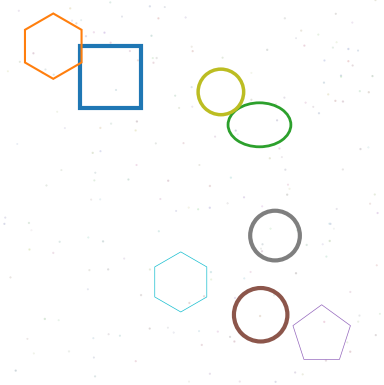[{"shape": "square", "thickness": 3, "radius": 0.4, "center": [0.287, 0.799]}, {"shape": "hexagon", "thickness": 1.5, "radius": 0.42, "center": [0.138, 0.88]}, {"shape": "oval", "thickness": 2, "radius": 0.41, "center": [0.674, 0.676]}, {"shape": "pentagon", "thickness": 0.5, "radius": 0.39, "center": [0.836, 0.13]}, {"shape": "circle", "thickness": 3, "radius": 0.35, "center": [0.677, 0.182]}, {"shape": "circle", "thickness": 3, "radius": 0.32, "center": [0.714, 0.388]}, {"shape": "circle", "thickness": 2.5, "radius": 0.3, "center": [0.574, 0.761]}, {"shape": "hexagon", "thickness": 0.5, "radius": 0.39, "center": [0.47, 0.268]}]